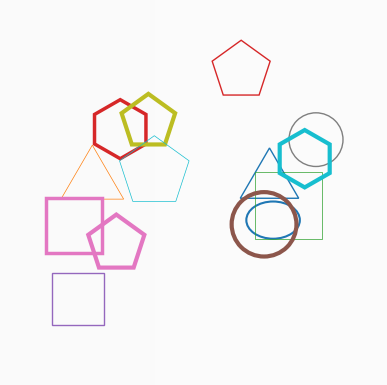[{"shape": "triangle", "thickness": 1, "radius": 0.44, "center": [0.695, 0.529]}, {"shape": "oval", "thickness": 1.5, "radius": 0.35, "center": [0.705, 0.428]}, {"shape": "triangle", "thickness": 0.5, "radius": 0.47, "center": [0.238, 0.53]}, {"shape": "square", "thickness": 0.5, "radius": 0.43, "center": [0.745, 0.466]}, {"shape": "hexagon", "thickness": 2.5, "radius": 0.38, "center": [0.31, 0.664]}, {"shape": "pentagon", "thickness": 1, "radius": 0.39, "center": [0.622, 0.817]}, {"shape": "square", "thickness": 1, "radius": 0.34, "center": [0.202, 0.222]}, {"shape": "circle", "thickness": 3, "radius": 0.42, "center": [0.681, 0.417]}, {"shape": "square", "thickness": 2.5, "radius": 0.36, "center": [0.191, 0.414]}, {"shape": "pentagon", "thickness": 3, "radius": 0.38, "center": [0.3, 0.367]}, {"shape": "circle", "thickness": 1, "radius": 0.35, "center": [0.815, 0.637]}, {"shape": "pentagon", "thickness": 3, "radius": 0.36, "center": [0.383, 0.684]}, {"shape": "hexagon", "thickness": 3, "radius": 0.37, "center": [0.786, 0.588]}, {"shape": "pentagon", "thickness": 0.5, "radius": 0.47, "center": [0.398, 0.553]}]